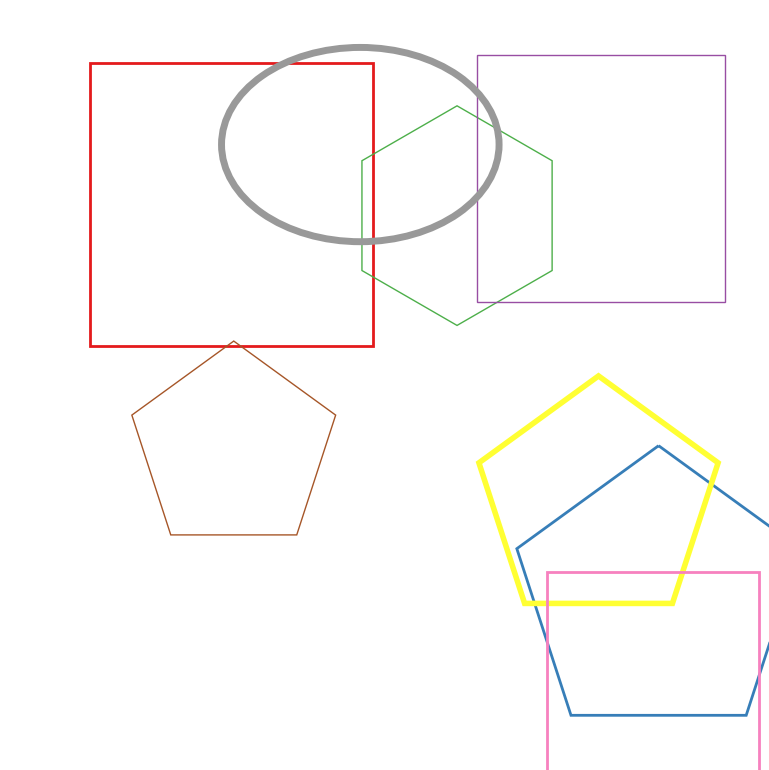[{"shape": "square", "thickness": 1, "radius": 0.92, "center": [0.301, 0.735]}, {"shape": "pentagon", "thickness": 1, "radius": 0.97, "center": [0.855, 0.228]}, {"shape": "hexagon", "thickness": 0.5, "radius": 0.71, "center": [0.594, 0.72]}, {"shape": "square", "thickness": 0.5, "radius": 0.8, "center": [0.78, 0.768]}, {"shape": "pentagon", "thickness": 2, "radius": 0.82, "center": [0.777, 0.348]}, {"shape": "pentagon", "thickness": 0.5, "radius": 0.7, "center": [0.304, 0.418]}, {"shape": "square", "thickness": 1, "radius": 0.69, "center": [0.848, 0.12]}, {"shape": "oval", "thickness": 2.5, "radius": 0.9, "center": [0.468, 0.812]}]